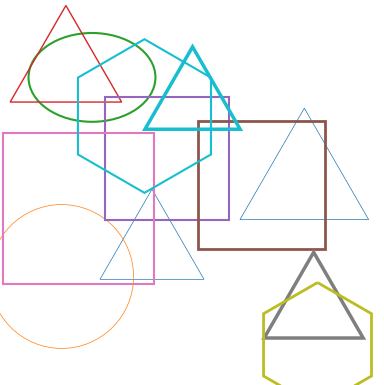[{"shape": "triangle", "thickness": 0.5, "radius": 0.78, "center": [0.395, 0.352]}, {"shape": "triangle", "thickness": 0.5, "radius": 0.97, "center": [0.79, 0.526]}, {"shape": "circle", "thickness": 0.5, "radius": 0.93, "center": [0.16, 0.282]}, {"shape": "oval", "thickness": 1.5, "radius": 0.82, "center": [0.239, 0.799]}, {"shape": "triangle", "thickness": 1, "radius": 0.84, "center": [0.171, 0.819]}, {"shape": "square", "thickness": 1.5, "radius": 0.8, "center": [0.434, 0.589]}, {"shape": "square", "thickness": 2, "radius": 0.83, "center": [0.678, 0.52]}, {"shape": "square", "thickness": 1.5, "radius": 0.98, "center": [0.203, 0.459]}, {"shape": "triangle", "thickness": 2.5, "radius": 0.74, "center": [0.815, 0.196]}, {"shape": "hexagon", "thickness": 2, "radius": 0.81, "center": [0.825, 0.104]}, {"shape": "hexagon", "thickness": 1.5, "radius": 1.0, "center": [0.375, 0.699]}, {"shape": "triangle", "thickness": 2.5, "radius": 0.71, "center": [0.5, 0.736]}]